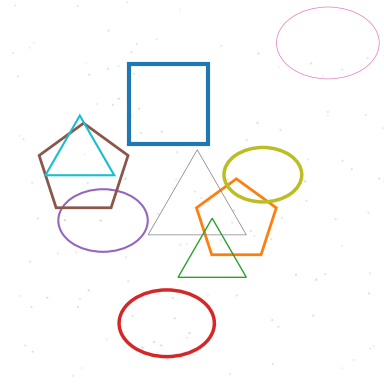[{"shape": "square", "thickness": 3, "radius": 0.52, "center": [0.437, 0.729]}, {"shape": "pentagon", "thickness": 2, "radius": 0.54, "center": [0.614, 0.427]}, {"shape": "triangle", "thickness": 1, "radius": 0.51, "center": [0.551, 0.331]}, {"shape": "oval", "thickness": 2.5, "radius": 0.62, "center": [0.433, 0.16]}, {"shape": "oval", "thickness": 1.5, "radius": 0.58, "center": [0.268, 0.427]}, {"shape": "pentagon", "thickness": 2, "radius": 0.61, "center": [0.217, 0.559]}, {"shape": "oval", "thickness": 0.5, "radius": 0.67, "center": [0.852, 0.888]}, {"shape": "triangle", "thickness": 0.5, "radius": 0.74, "center": [0.512, 0.464]}, {"shape": "oval", "thickness": 2.5, "radius": 0.51, "center": [0.683, 0.546]}, {"shape": "triangle", "thickness": 1.5, "radius": 0.52, "center": [0.207, 0.596]}]